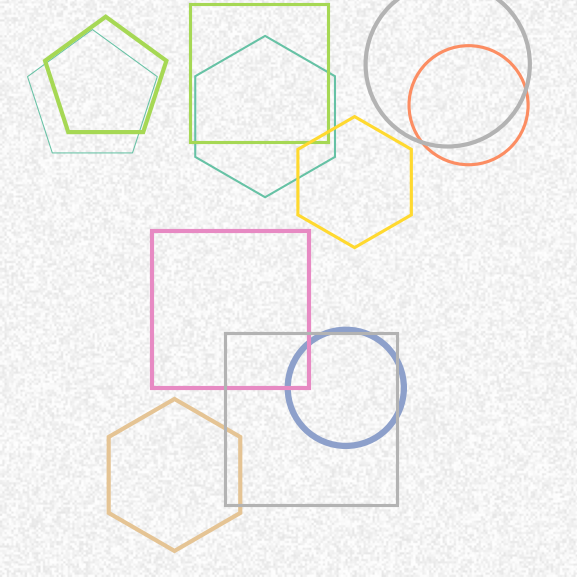[{"shape": "pentagon", "thickness": 0.5, "radius": 0.59, "center": [0.16, 0.83]}, {"shape": "hexagon", "thickness": 1, "radius": 0.7, "center": [0.459, 0.797]}, {"shape": "circle", "thickness": 1.5, "radius": 0.52, "center": [0.811, 0.817]}, {"shape": "circle", "thickness": 3, "radius": 0.5, "center": [0.599, 0.328]}, {"shape": "square", "thickness": 2, "radius": 0.68, "center": [0.399, 0.464]}, {"shape": "pentagon", "thickness": 2, "radius": 0.55, "center": [0.183, 0.86]}, {"shape": "square", "thickness": 1.5, "radius": 0.59, "center": [0.449, 0.873]}, {"shape": "hexagon", "thickness": 1.5, "radius": 0.57, "center": [0.614, 0.684]}, {"shape": "hexagon", "thickness": 2, "radius": 0.66, "center": [0.302, 0.177]}, {"shape": "square", "thickness": 1.5, "radius": 0.74, "center": [0.539, 0.274]}, {"shape": "circle", "thickness": 2, "radius": 0.71, "center": [0.775, 0.888]}]